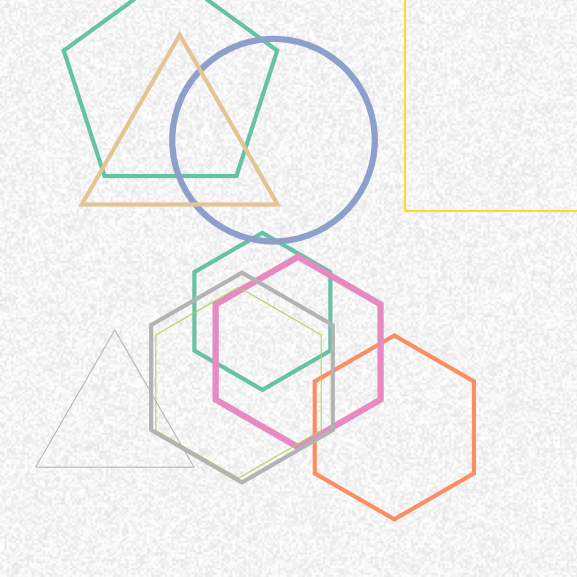[{"shape": "pentagon", "thickness": 2, "radius": 0.97, "center": [0.295, 0.852]}, {"shape": "hexagon", "thickness": 2, "radius": 0.68, "center": [0.454, 0.46]}, {"shape": "hexagon", "thickness": 2, "radius": 0.8, "center": [0.683, 0.259]}, {"shape": "circle", "thickness": 3, "radius": 0.88, "center": [0.474, 0.756]}, {"shape": "hexagon", "thickness": 3, "radius": 0.82, "center": [0.516, 0.39]}, {"shape": "hexagon", "thickness": 0.5, "radius": 0.83, "center": [0.413, 0.337]}, {"shape": "square", "thickness": 1, "radius": 0.92, "center": [0.885, 0.819]}, {"shape": "triangle", "thickness": 2, "radius": 0.98, "center": [0.311, 0.743]}, {"shape": "triangle", "thickness": 0.5, "radius": 0.79, "center": [0.199, 0.269]}, {"shape": "hexagon", "thickness": 2, "radius": 0.91, "center": [0.419, 0.345]}]